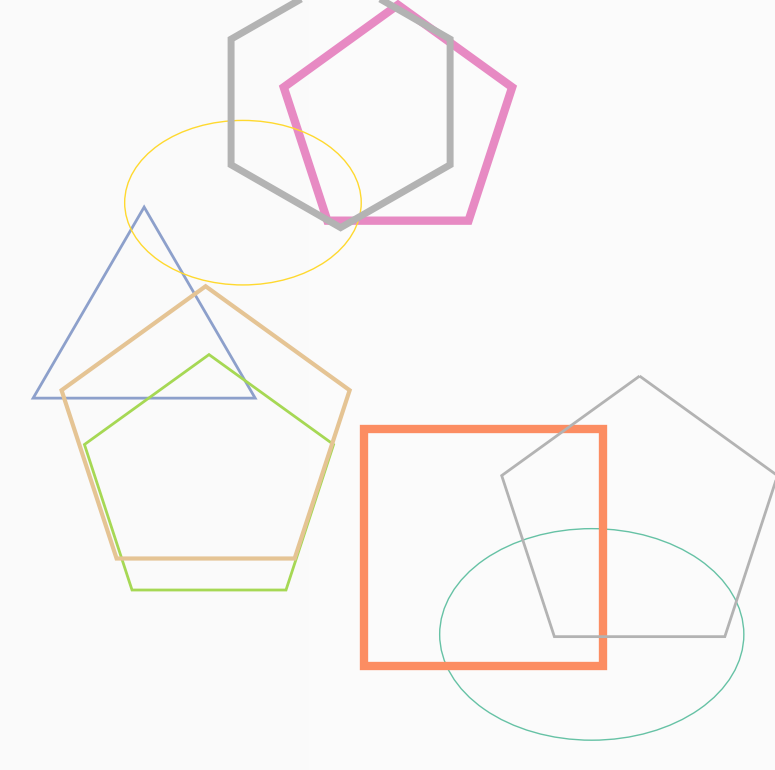[{"shape": "oval", "thickness": 0.5, "radius": 0.98, "center": [0.764, 0.176]}, {"shape": "square", "thickness": 3, "radius": 0.77, "center": [0.624, 0.289]}, {"shape": "triangle", "thickness": 1, "radius": 0.83, "center": [0.186, 0.566]}, {"shape": "pentagon", "thickness": 3, "radius": 0.77, "center": [0.513, 0.839]}, {"shape": "pentagon", "thickness": 1, "radius": 0.85, "center": [0.27, 0.37]}, {"shape": "oval", "thickness": 0.5, "radius": 0.76, "center": [0.313, 0.737]}, {"shape": "pentagon", "thickness": 1.5, "radius": 0.98, "center": [0.265, 0.433]}, {"shape": "pentagon", "thickness": 1, "radius": 0.94, "center": [0.825, 0.325]}, {"shape": "hexagon", "thickness": 2.5, "radius": 0.82, "center": [0.439, 0.868]}]